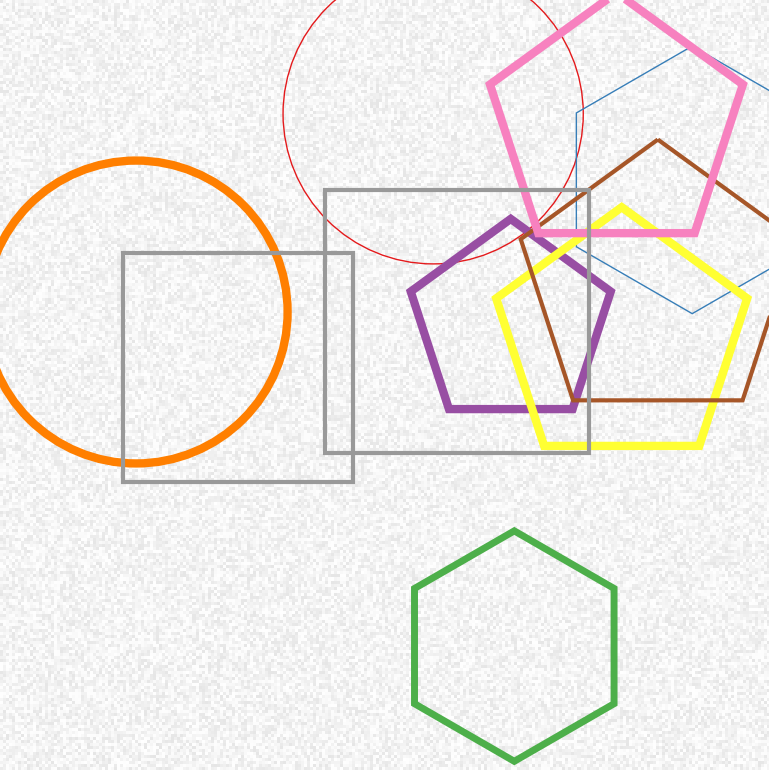[{"shape": "circle", "thickness": 0.5, "radius": 0.97, "center": [0.563, 0.852]}, {"shape": "hexagon", "thickness": 0.5, "radius": 0.87, "center": [0.899, 0.766]}, {"shape": "hexagon", "thickness": 2.5, "radius": 0.75, "center": [0.668, 0.161]}, {"shape": "pentagon", "thickness": 3, "radius": 0.68, "center": [0.663, 0.579]}, {"shape": "circle", "thickness": 3, "radius": 0.98, "center": [0.177, 0.595]}, {"shape": "pentagon", "thickness": 3, "radius": 0.86, "center": [0.807, 0.56]}, {"shape": "pentagon", "thickness": 1.5, "radius": 0.94, "center": [0.854, 0.632]}, {"shape": "pentagon", "thickness": 3, "radius": 0.86, "center": [0.801, 0.837]}, {"shape": "square", "thickness": 1.5, "radius": 0.75, "center": [0.309, 0.523]}, {"shape": "square", "thickness": 1.5, "radius": 0.85, "center": [0.593, 0.582]}]